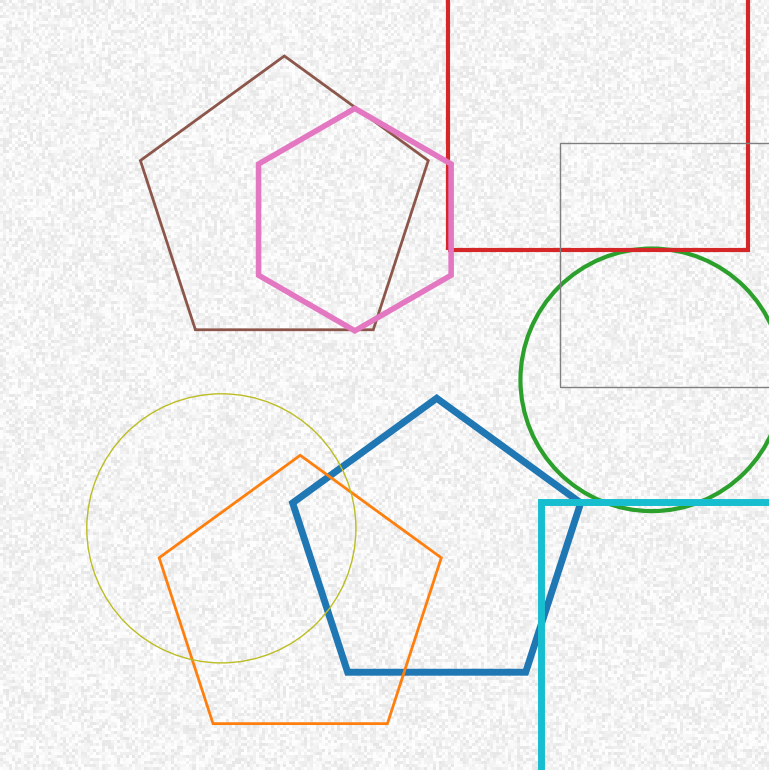[{"shape": "pentagon", "thickness": 2.5, "radius": 0.98, "center": [0.567, 0.286]}, {"shape": "pentagon", "thickness": 1, "radius": 0.96, "center": [0.39, 0.216]}, {"shape": "circle", "thickness": 1.5, "radius": 0.85, "center": [0.846, 0.507]}, {"shape": "square", "thickness": 1.5, "radius": 0.97, "center": [0.777, 0.87]}, {"shape": "pentagon", "thickness": 1, "radius": 0.98, "center": [0.369, 0.731]}, {"shape": "hexagon", "thickness": 2, "radius": 0.72, "center": [0.461, 0.715]}, {"shape": "square", "thickness": 0.5, "radius": 0.79, "center": [0.886, 0.656]}, {"shape": "circle", "thickness": 0.5, "radius": 0.87, "center": [0.287, 0.314]}, {"shape": "square", "thickness": 2.5, "radius": 0.88, "center": [0.879, 0.171]}]